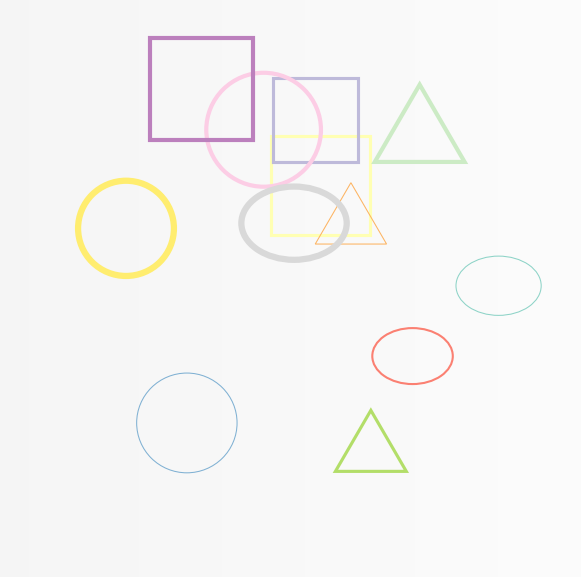[{"shape": "oval", "thickness": 0.5, "radius": 0.37, "center": [0.858, 0.504]}, {"shape": "square", "thickness": 1.5, "radius": 0.43, "center": [0.551, 0.677]}, {"shape": "square", "thickness": 1.5, "radius": 0.36, "center": [0.543, 0.792]}, {"shape": "oval", "thickness": 1, "radius": 0.35, "center": [0.71, 0.383]}, {"shape": "circle", "thickness": 0.5, "radius": 0.43, "center": [0.321, 0.267]}, {"shape": "triangle", "thickness": 0.5, "radius": 0.35, "center": [0.604, 0.612]}, {"shape": "triangle", "thickness": 1.5, "radius": 0.35, "center": [0.638, 0.218]}, {"shape": "circle", "thickness": 2, "radius": 0.49, "center": [0.454, 0.774]}, {"shape": "oval", "thickness": 3, "radius": 0.45, "center": [0.506, 0.613]}, {"shape": "square", "thickness": 2, "radius": 0.45, "center": [0.347, 0.845]}, {"shape": "triangle", "thickness": 2, "radius": 0.45, "center": [0.722, 0.763]}, {"shape": "circle", "thickness": 3, "radius": 0.41, "center": [0.217, 0.604]}]